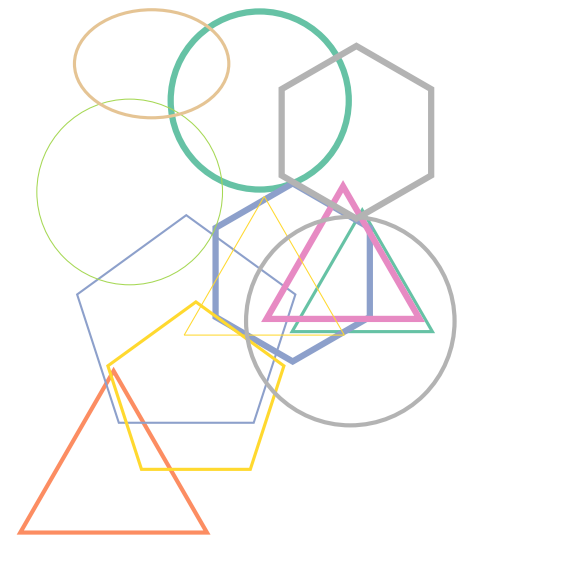[{"shape": "triangle", "thickness": 1.5, "radius": 0.7, "center": [0.627, 0.495]}, {"shape": "circle", "thickness": 3, "radius": 0.77, "center": [0.45, 0.825]}, {"shape": "triangle", "thickness": 2, "radius": 0.93, "center": [0.197, 0.17]}, {"shape": "hexagon", "thickness": 3, "radius": 0.77, "center": [0.507, 0.527]}, {"shape": "pentagon", "thickness": 1, "radius": 0.99, "center": [0.323, 0.428]}, {"shape": "triangle", "thickness": 3, "radius": 0.77, "center": [0.594, 0.523]}, {"shape": "circle", "thickness": 0.5, "radius": 0.8, "center": [0.225, 0.667]}, {"shape": "pentagon", "thickness": 1.5, "radius": 0.8, "center": [0.339, 0.316]}, {"shape": "triangle", "thickness": 0.5, "radius": 0.8, "center": [0.458, 0.499]}, {"shape": "oval", "thickness": 1.5, "radius": 0.67, "center": [0.263, 0.889]}, {"shape": "hexagon", "thickness": 3, "radius": 0.75, "center": [0.617, 0.77]}, {"shape": "circle", "thickness": 2, "radius": 0.9, "center": [0.607, 0.443]}]